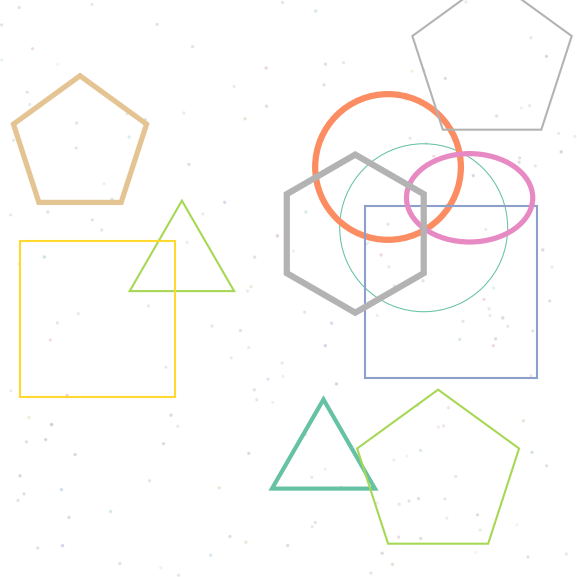[{"shape": "circle", "thickness": 0.5, "radius": 0.73, "center": [0.734, 0.605]}, {"shape": "triangle", "thickness": 2, "radius": 0.51, "center": [0.56, 0.205]}, {"shape": "circle", "thickness": 3, "radius": 0.63, "center": [0.672, 0.71]}, {"shape": "square", "thickness": 1, "radius": 0.75, "center": [0.781, 0.493]}, {"shape": "oval", "thickness": 2.5, "radius": 0.55, "center": [0.813, 0.657]}, {"shape": "triangle", "thickness": 1, "radius": 0.52, "center": [0.315, 0.547]}, {"shape": "pentagon", "thickness": 1, "radius": 0.74, "center": [0.759, 0.177]}, {"shape": "square", "thickness": 1, "radius": 0.67, "center": [0.168, 0.447]}, {"shape": "pentagon", "thickness": 2.5, "radius": 0.61, "center": [0.139, 0.747]}, {"shape": "pentagon", "thickness": 1, "radius": 0.73, "center": [0.852, 0.892]}, {"shape": "hexagon", "thickness": 3, "radius": 0.68, "center": [0.615, 0.595]}]